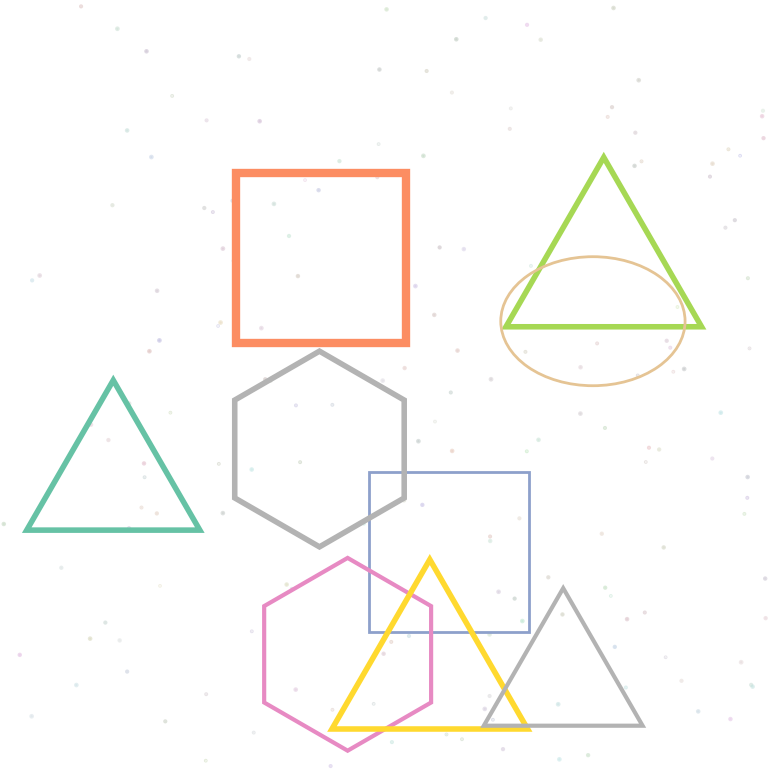[{"shape": "triangle", "thickness": 2, "radius": 0.65, "center": [0.147, 0.376]}, {"shape": "square", "thickness": 3, "radius": 0.55, "center": [0.417, 0.665]}, {"shape": "square", "thickness": 1, "radius": 0.52, "center": [0.583, 0.283]}, {"shape": "hexagon", "thickness": 1.5, "radius": 0.63, "center": [0.451, 0.15]}, {"shape": "triangle", "thickness": 2, "radius": 0.73, "center": [0.784, 0.649]}, {"shape": "triangle", "thickness": 2, "radius": 0.73, "center": [0.558, 0.127]}, {"shape": "oval", "thickness": 1, "radius": 0.6, "center": [0.77, 0.583]}, {"shape": "triangle", "thickness": 1.5, "radius": 0.6, "center": [0.731, 0.117]}, {"shape": "hexagon", "thickness": 2, "radius": 0.64, "center": [0.415, 0.417]}]